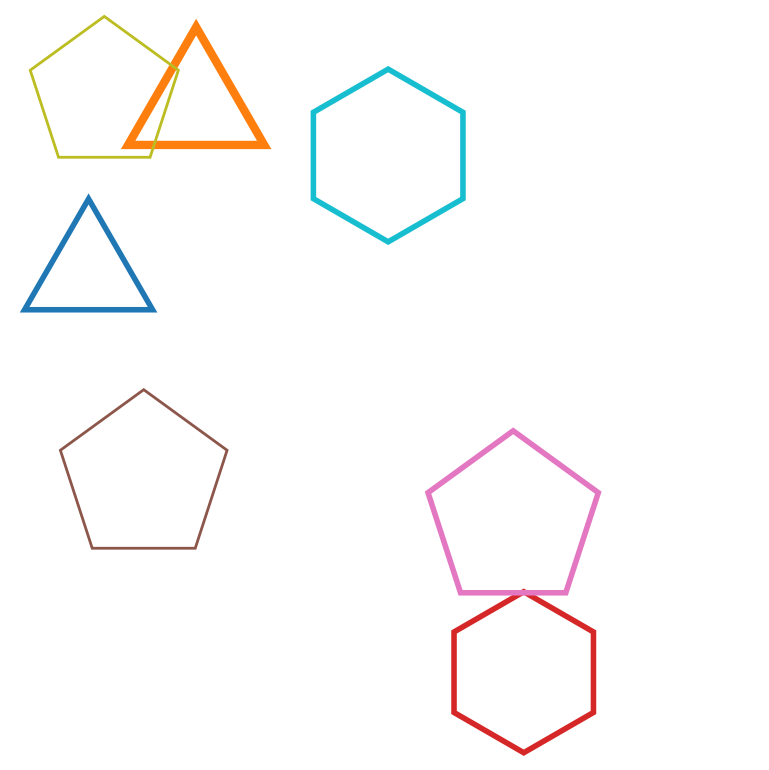[{"shape": "triangle", "thickness": 2, "radius": 0.48, "center": [0.115, 0.646]}, {"shape": "triangle", "thickness": 3, "radius": 0.51, "center": [0.255, 0.863]}, {"shape": "hexagon", "thickness": 2, "radius": 0.52, "center": [0.68, 0.127]}, {"shape": "pentagon", "thickness": 1, "radius": 0.57, "center": [0.187, 0.38]}, {"shape": "pentagon", "thickness": 2, "radius": 0.58, "center": [0.666, 0.324]}, {"shape": "pentagon", "thickness": 1, "radius": 0.51, "center": [0.135, 0.878]}, {"shape": "hexagon", "thickness": 2, "radius": 0.56, "center": [0.504, 0.798]}]